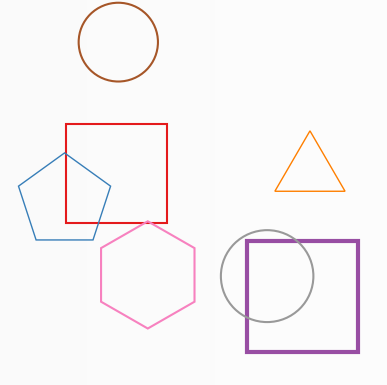[{"shape": "square", "thickness": 1.5, "radius": 0.65, "center": [0.3, 0.549]}, {"shape": "pentagon", "thickness": 1, "radius": 0.62, "center": [0.167, 0.478]}, {"shape": "square", "thickness": 3, "radius": 0.72, "center": [0.781, 0.23]}, {"shape": "triangle", "thickness": 1, "radius": 0.52, "center": [0.8, 0.556]}, {"shape": "circle", "thickness": 1.5, "radius": 0.51, "center": [0.305, 0.891]}, {"shape": "hexagon", "thickness": 1.5, "radius": 0.7, "center": [0.381, 0.286]}, {"shape": "circle", "thickness": 1.5, "radius": 0.6, "center": [0.689, 0.283]}]